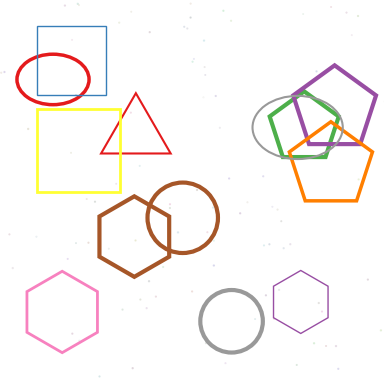[{"shape": "oval", "thickness": 2.5, "radius": 0.47, "center": [0.138, 0.794]}, {"shape": "triangle", "thickness": 1.5, "radius": 0.52, "center": [0.353, 0.654]}, {"shape": "square", "thickness": 1, "radius": 0.45, "center": [0.186, 0.842]}, {"shape": "pentagon", "thickness": 3, "radius": 0.47, "center": [0.79, 0.668]}, {"shape": "hexagon", "thickness": 1, "radius": 0.41, "center": [0.781, 0.216]}, {"shape": "pentagon", "thickness": 3, "radius": 0.57, "center": [0.869, 0.717]}, {"shape": "pentagon", "thickness": 2.5, "radius": 0.57, "center": [0.859, 0.57]}, {"shape": "square", "thickness": 2, "radius": 0.54, "center": [0.205, 0.609]}, {"shape": "circle", "thickness": 3, "radius": 0.46, "center": [0.475, 0.434]}, {"shape": "hexagon", "thickness": 3, "radius": 0.52, "center": [0.349, 0.385]}, {"shape": "hexagon", "thickness": 2, "radius": 0.53, "center": [0.162, 0.19]}, {"shape": "circle", "thickness": 3, "radius": 0.41, "center": [0.602, 0.166]}, {"shape": "oval", "thickness": 1.5, "radius": 0.59, "center": [0.773, 0.669]}]